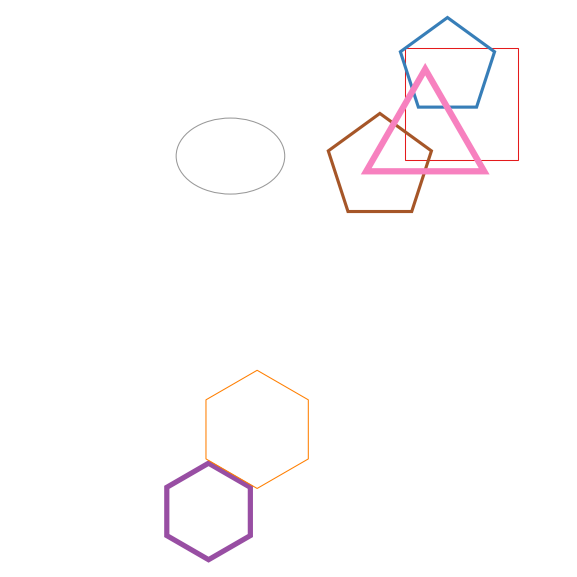[{"shape": "square", "thickness": 0.5, "radius": 0.49, "center": [0.799, 0.819]}, {"shape": "pentagon", "thickness": 1.5, "radius": 0.43, "center": [0.775, 0.883]}, {"shape": "hexagon", "thickness": 2.5, "radius": 0.42, "center": [0.361, 0.114]}, {"shape": "hexagon", "thickness": 0.5, "radius": 0.51, "center": [0.445, 0.256]}, {"shape": "pentagon", "thickness": 1.5, "radius": 0.47, "center": [0.658, 0.709]}, {"shape": "triangle", "thickness": 3, "radius": 0.59, "center": [0.736, 0.761]}, {"shape": "oval", "thickness": 0.5, "radius": 0.47, "center": [0.399, 0.729]}]